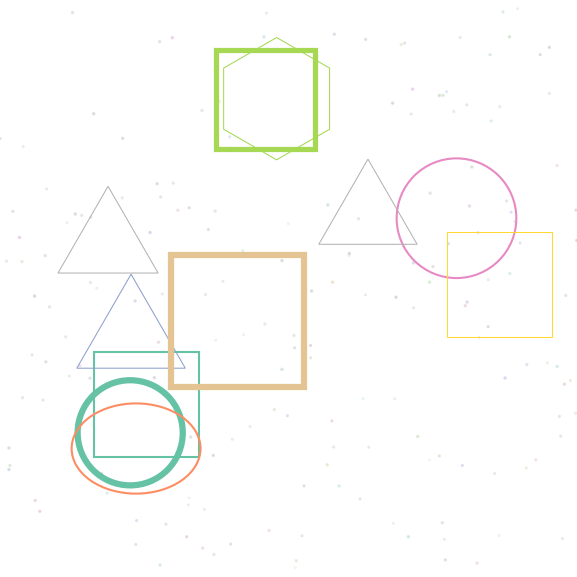[{"shape": "circle", "thickness": 3, "radius": 0.46, "center": [0.225, 0.25]}, {"shape": "square", "thickness": 1, "radius": 0.46, "center": [0.254, 0.299]}, {"shape": "oval", "thickness": 1, "radius": 0.56, "center": [0.236, 0.222]}, {"shape": "triangle", "thickness": 0.5, "radius": 0.54, "center": [0.227, 0.416]}, {"shape": "circle", "thickness": 1, "radius": 0.52, "center": [0.79, 0.621]}, {"shape": "square", "thickness": 2.5, "radius": 0.43, "center": [0.46, 0.827]}, {"shape": "hexagon", "thickness": 0.5, "radius": 0.53, "center": [0.479, 0.828]}, {"shape": "square", "thickness": 0.5, "radius": 0.46, "center": [0.865, 0.506]}, {"shape": "square", "thickness": 3, "radius": 0.57, "center": [0.411, 0.443]}, {"shape": "triangle", "thickness": 0.5, "radius": 0.49, "center": [0.637, 0.625]}, {"shape": "triangle", "thickness": 0.5, "radius": 0.5, "center": [0.187, 0.576]}]